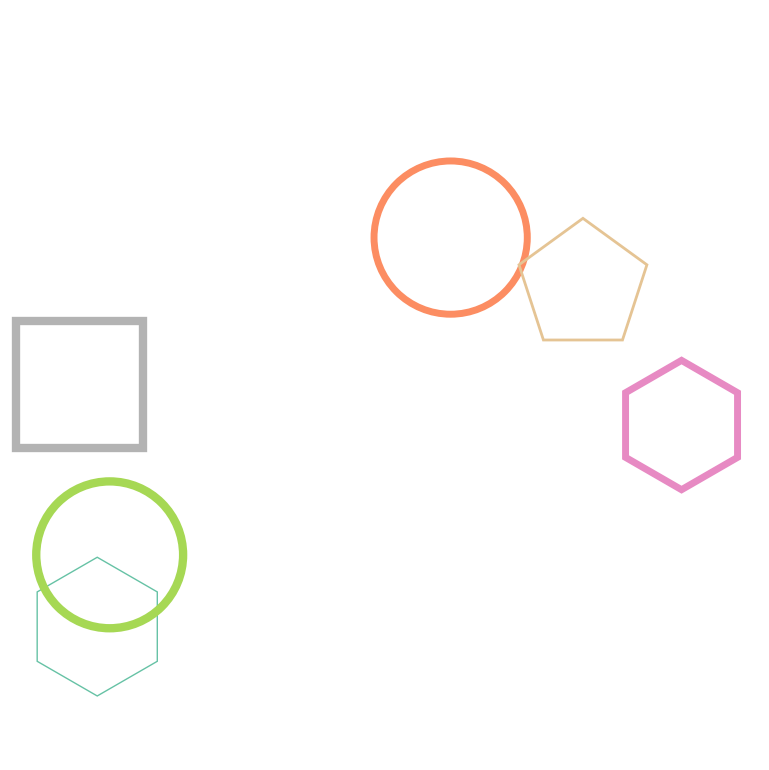[{"shape": "hexagon", "thickness": 0.5, "radius": 0.45, "center": [0.126, 0.186]}, {"shape": "circle", "thickness": 2.5, "radius": 0.5, "center": [0.585, 0.691]}, {"shape": "hexagon", "thickness": 2.5, "radius": 0.42, "center": [0.885, 0.448]}, {"shape": "circle", "thickness": 3, "radius": 0.48, "center": [0.142, 0.279]}, {"shape": "pentagon", "thickness": 1, "radius": 0.44, "center": [0.757, 0.629]}, {"shape": "square", "thickness": 3, "radius": 0.41, "center": [0.103, 0.501]}]